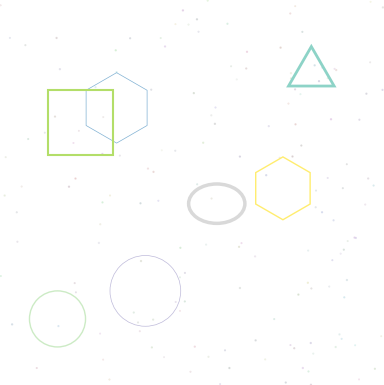[{"shape": "triangle", "thickness": 2, "radius": 0.34, "center": [0.809, 0.811]}, {"shape": "circle", "thickness": 0.5, "radius": 0.46, "center": [0.378, 0.244]}, {"shape": "hexagon", "thickness": 0.5, "radius": 0.46, "center": [0.303, 0.72]}, {"shape": "square", "thickness": 1.5, "radius": 0.42, "center": [0.209, 0.681]}, {"shape": "oval", "thickness": 2.5, "radius": 0.37, "center": [0.563, 0.471]}, {"shape": "circle", "thickness": 1, "radius": 0.36, "center": [0.149, 0.172]}, {"shape": "hexagon", "thickness": 1, "radius": 0.41, "center": [0.735, 0.511]}]